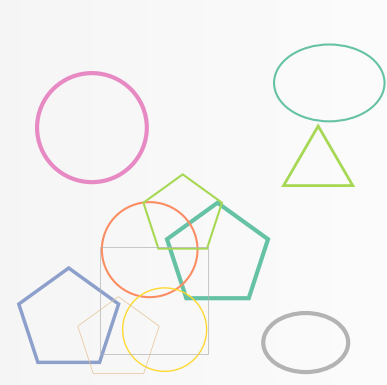[{"shape": "pentagon", "thickness": 3, "radius": 0.69, "center": [0.561, 0.336]}, {"shape": "oval", "thickness": 1.5, "radius": 0.71, "center": [0.85, 0.785]}, {"shape": "circle", "thickness": 1.5, "radius": 0.62, "center": [0.386, 0.352]}, {"shape": "pentagon", "thickness": 2.5, "radius": 0.68, "center": [0.177, 0.168]}, {"shape": "circle", "thickness": 3, "radius": 0.71, "center": [0.237, 0.668]}, {"shape": "triangle", "thickness": 2, "radius": 0.52, "center": [0.821, 0.569]}, {"shape": "pentagon", "thickness": 1.5, "radius": 0.53, "center": [0.471, 0.44]}, {"shape": "circle", "thickness": 1, "radius": 0.54, "center": [0.425, 0.144]}, {"shape": "pentagon", "thickness": 0.5, "radius": 0.55, "center": [0.306, 0.119]}, {"shape": "square", "thickness": 0.5, "radius": 0.69, "center": [0.398, 0.22]}, {"shape": "oval", "thickness": 3, "radius": 0.55, "center": [0.789, 0.11]}]